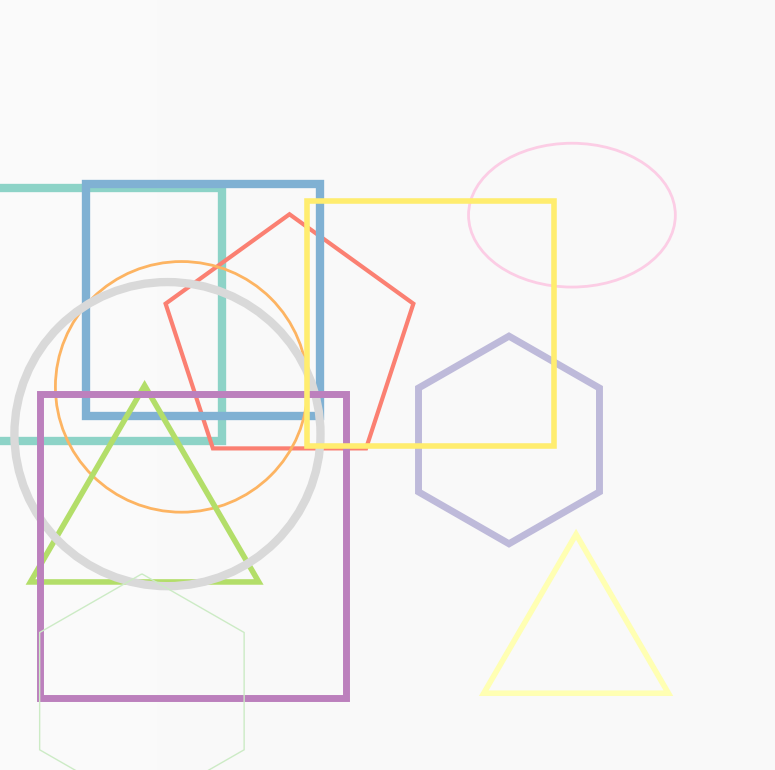[{"shape": "square", "thickness": 3, "radius": 0.82, "center": [0.122, 0.592]}, {"shape": "triangle", "thickness": 2, "radius": 0.69, "center": [0.743, 0.169]}, {"shape": "hexagon", "thickness": 2.5, "radius": 0.67, "center": [0.657, 0.429]}, {"shape": "pentagon", "thickness": 1.5, "radius": 0.84, "center": [0.374, 0.554]}, {"shape": "square", "thickness": 3, "radius": 0.75, "center": [0.262, 0.611]}, {"shape": "circle", "thickness": 1, "radius": 0.81, "center": [0.234, 0.498]}, {"shape": "triangle", "thickness": 2, "radius": 0.85, "center": [0.187, 0.329]}, {"shape": "oval", "thickness": 1, "radius": 0.67, "center": [0.738, 0.721]}, {"shape": "circle", "thickness": 3, "radius": 0.99, "center": [0.216, 0.436]}, {"shape": "square", "thickness": 2.5, "radius": 0.99, "center": [0.249, 0.291]}, {"shape": "hexagon", "thickness": 0.5, "radius": 0.76, "center": [0.183, 0.102]}, {"shape": "square", "thickness": 2, "radius": 0.79, "center": [0.556, 0.58]}]